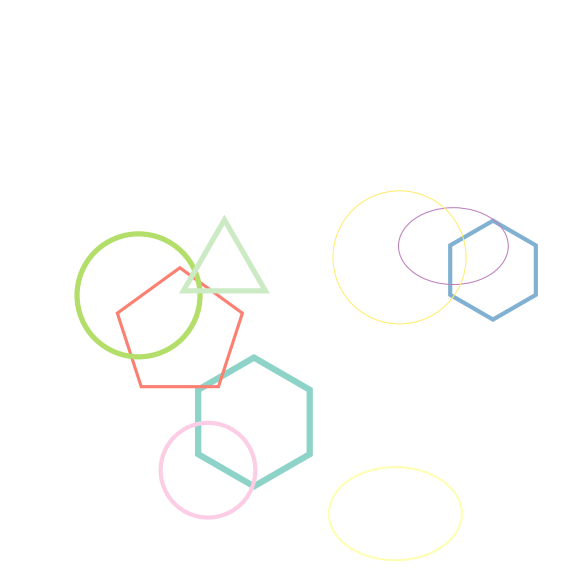[{"shape": "hexagon", "thickness": 3, "radius": 0.56, "center": [0.44, 0.268]}, {"shape": "oval", "thickness": 1, "radius": 0.58, "center": [0.685, 0.11]}, {"shape": "pentagon", "thickness": 1.5, "radius": 0.57, "center": [0.311, 0.422]}, {"shape": "hexagon", "thickness": 2, "radius": 0.43, "center": [0.854, 0.531]}, {"shape": "circle", "thickness": 2.5, "radius": 0.53, "center": [0.24, 0.488]}, {"shape": "circle", "thickness": 2, "radius": 0.41, "center": [0.36, 0.185]}, {"shape": "oval", "thickness": 0.5, "radius": 0.48, "center": [0.785, 0.573]}, {"shape": "triangle", "thickness": 2.5, "radius": 0.41, "center": [0.389, 0.536]}, {"shape": "circle", "thickness": 0.5, "radius": 0.58, "center": [0.692, 0.553]}]